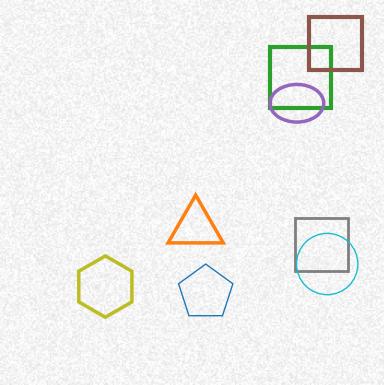[{"shape": "pentagon", "thickness": 1, "radius": 0.37, "center": [0.534, 0.24]}, {"shape": "triangle", "thickness": 2.5, "radius": 0.41, "center": [0.508, 0.411]}, {"shape": "square", "thickness": 3, "radius": 0.4, "center": [0.78, 0.799]}, {"shape": "oval", "thickness": 2.5, "radius": 0.35, "center": [0.771, 0.732]}, {"shape": "square", "thickness": 3, "radius": 0.34, "center": [0.871, 0.886]}, {"shape": "square", "thickness": 2, "radius": 0.35, "center": [0.835, 0.366]}, {"shape": "hexagon", "thickness": 2.5, "radius": 0.4, "center": [0.274, 0.256]}, {"shape": "circle", "thickness": 1, "radius": 0.4, "center": [0.85, 0.314]}]